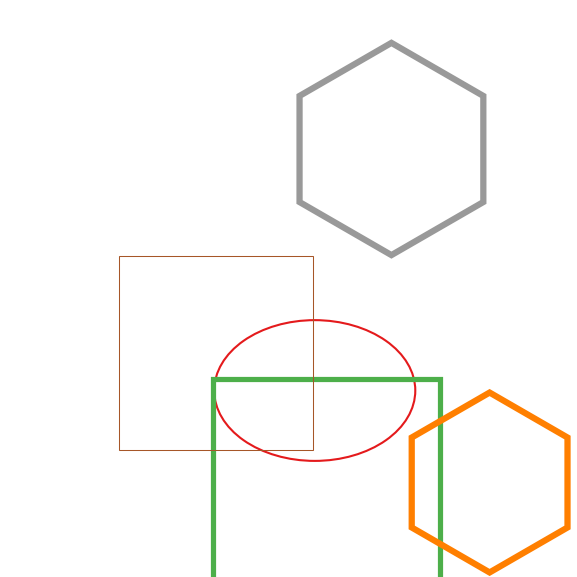[{"shape": "oval", "thickness": 1, "radius": 0.87, "center": [0.545, 0.323]}, {"shape": "square", "thickness": 2.5, "radius": 0.98, "center": [0.566, 0.145]}, {"shape": "hexagon", "thickness": 3, "radius": 0.78, "center": [0.848, 0.164]}, {"shape": "square", "thickness": 0.5, "radius": 0.84, "center": [0.374, 0.388]}, {"shape": "hexagon", "thickness": 3, "radius": 0.92, "center": [0.678, 0.741]}]